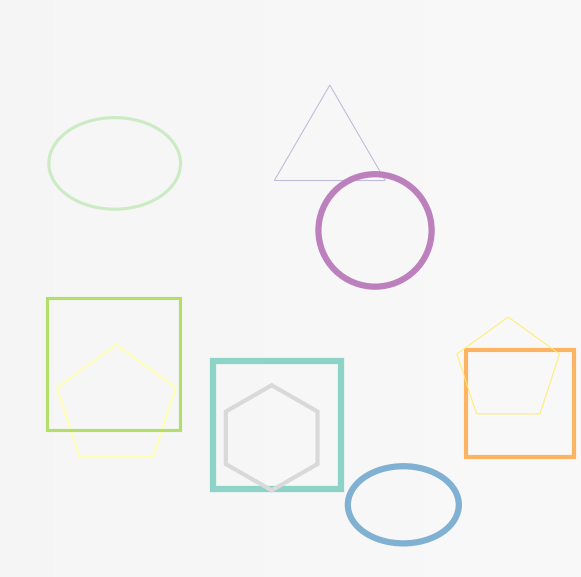[{"shape": "square", "thickness": 3, "radius": 0.55, "center": [0.476, 0.263]}, {"shape": "pentagon", "thickness": 1, "radius": 0.54, "center": [0.2, 0.295]}, {"shape": "triangle", "thickness": 0.5, "radius": 0.55, "center": [0.567, 0.742]}, {"shape": "oval", "thickness": 3, "radius": 0.48, "center": [0.694, 0.125]}, {"shape": "square", "thickness": 2, "radius": 0.46, "center": [0.894, 0.301]}, {"shape": "square", "thickness": 1.5, "radius": 0.57, "center": [0.195, 0.369]}, {"shape": "hexagon", "thickness": 2, "radius": 0.46, "center": [0.467, 0.241]}, {"shape": "circle", "thickness": 3, "radius": 0.49, "center": [0.645, 0.6]}, {"shape": "oval", "thickness": 1.5, "radius": 0.57, "center": [0.197, 0.716]}, {"shape": "pentagon", "thickness": 0.5, "radius": 0.46, "center": [0.874, 0.358]}]